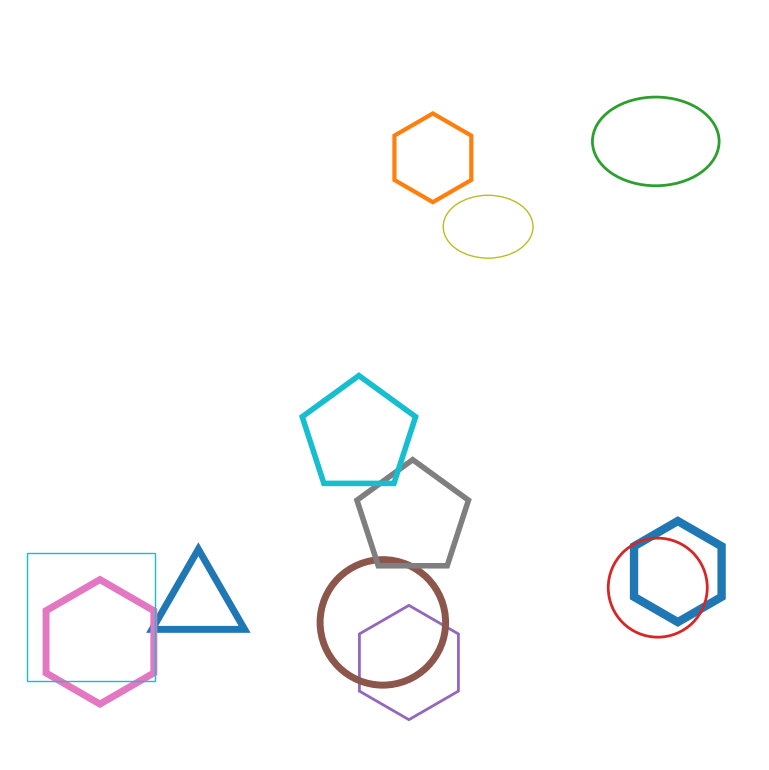[{"shape": "triangle", "thickness": 2.5, "radius": 0.35, "center": [0.258, 0.217]}, {"shape": "hexagon", "thickness": 3, "radius": 0.33, "center": [0.88, 0.258]}, {"shape": "hexagon", "thickness": 1.5, "radius": 0.29, "center": [0.562, 0.795]}, {"shape": "oval", "thickness": 1, "radius": 0.41, "center": [0.852, 0.816]}, {"shape": "circle", "thickness": 1, "radius": 0.32, "center": [0.854, 0.237]}, {"shape": "hexagon", "thickness": 1, "radius": 0.37, "center": [0.531, 0.14]}, {"shape": "circle", "thickness": 2.5, "radius": 0.41, "center": [0.497, 0.192]}, {"shape": "hexagon", "thickness": 2.5, "radius": 0.4, "center": [0.13, 0.166]}, {"shape": "pentagon", "thickness": 2, "radius": 0.38, "center": [0.536, 0.327]}, {"shape": "oval", "thickness": 0.5, "radius": 0.29, "center": [0.634, 0.706]}, {"shape": "square", "thickness": 0.5, "radius": 0.42, "center": [0.118, 0.199]}, {"shape": "pentagon", "thickness": 2, "radius": 0.39, "center": [0.466, 0.435]}]